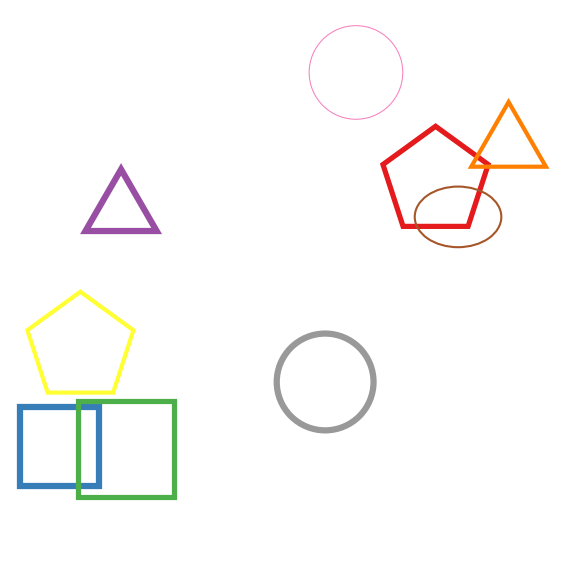[{"shape": "pentagon", "thickness": 2.5, "radius": 0.48, "center": [0.754, 0.685]}, {"shape": "square", "thickness": 3, "radius": 0.34, "center": [0.103, 0.226]}, {"shape": "square", "thickness": 2.5, "radius": 0.42, "center": [0.219, 0.222]}, {"shape": "triangle", "thickness": 3, "radius": 0.36, "center": [0.21, 0.635]}, {"shape": "triangle", "thickness": 2, "radius": 0.37, "center": [0.881, 0.748]}, {"shape": "pentagon", "thickness": 2, "radius": 0.48, "center": [0.139, 0.397]}, {"shape": "oval", "thickness": 1, "radius": 0.37, "center": [0.793, 0.624]}, {"shape": "circle", "thickness": 0.5, "radius": 0.41, "center": [0.616, 0.874]}, {"shape": "circle", "thickness": 3, "radius": 0.42, "center": [0.563, 0.338]}]